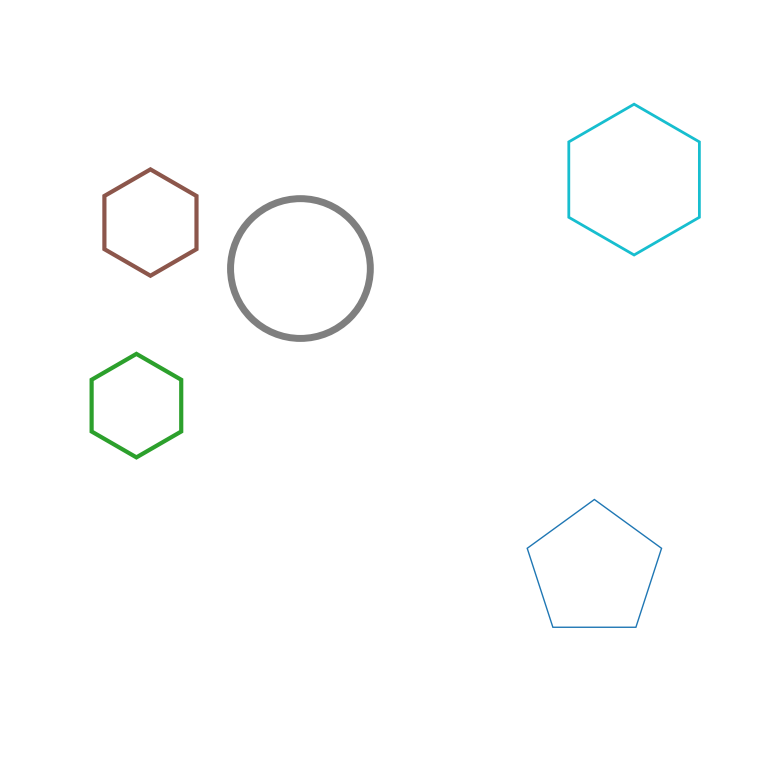[{"shape": "pentagon", "thickness": 0.5, "radius": 0.46, "center": [0.772, 0.26]}, {"shape": "hexagon", "thickness": 1.5, "radius": 0.34, "center": [0.177, 0.473]}, {"shape": "hexagon", "thickness": 1.5, "radius": 0.35, "center": [0.195, 0.711]}, {"shape": "circle", "thickness": 2.5, "radius": 0.45, "center": [0.39, 0.651]}, {"shape": "hexagon", "thickness": 1, "radius": 0.49, "center": [0.823, 0.767]}]